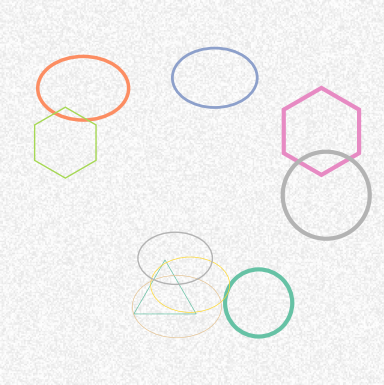[{"shape": "triangle", "thickness": 0.5, "radius": 0.47, "center": [0.429, 0.231]}, {"shape": "circle", "thickness": 3, "radius": 0.44, "center": [0.672, 0.213]}, {"shape": "oval", "thickness": 2.5, "radius": 0.59, "center": [0.216, 0.771]}, {"shape": "oval", "thickness": 2, "radius": 0.55, "center": [0.558, 0.798]}, {"shape": "hexagon", "thickness": 3, "radius": 0.56, "center": [0.835, 0.659]}, {"shape": "hexagon", "thickness": 1, "radius": 0.46, "center": [0.17, 0.629]}, {"shape": "oval", "thickness": 0.5, "radius": 0.51, "center": [0.494, 0.261]}, {"shape": "oval", "thickness": 0.5, "radius": 0.58, "center": [0.459, 0.204]}, {"shape": "circle", "thickness": 3, "radius": 0.56, "center": [0.847, 0.493]}, {"shape": "oval", "thickness": 1, "radius": 0.48, "center": [0.455, 0.329]}]